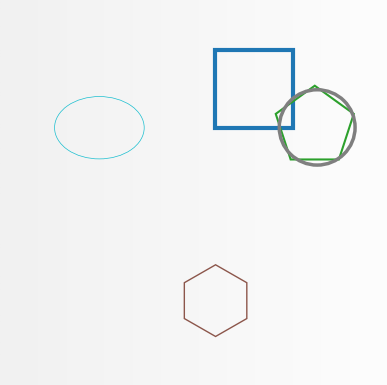[{"shape": "square", "thickness": 3, "radius": 0.51, "center": [0.656, 0.77]}, {"shape": "pentagon", "thickness": 1.5, "radius": 0.53, "center": [0.812, 0.671]}, {"shape": "hexagon", "thickness": 1, "radius": 0.47, "center": [0.556, 0.219]}, {"shape": "circle", "thickness": 2.5, "radius": 0.49, "center": [0.819, 0.669]}, {"shape": "oval", "thickness": 0.5, "radius": 0.58, "center": [0.256, 0.668]}]